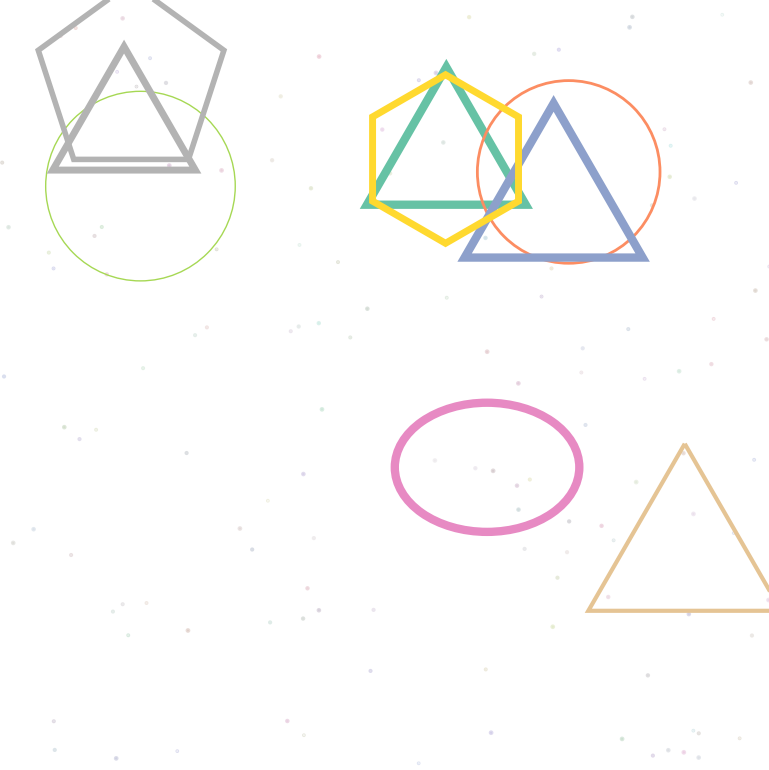[{"shape": "triangle", "thickness": 3, "radius": 0.6, "center": [0.58, 0.794]}, {"shape": "circle", "thickness": 1, "radius": 0.59, "center": [0.739, 0.777]}, {"shape": "triangle", "thickness": 3, "radius": 0.67, "center": [0.719, 0.732]}, {"shape": "oval", "thickness": 3, "radius": 0.6, "center": [0.633, 0.393]}, {"shape": "circle", "thickness": 0.5, "radius": 0.62, "center": [0.182, 0.758]}, {"shape": "hexagon", "thickness": 2.5, "radius": 0.55, "center": [0.579, 0.793]}, {"shape": "triangle", "thickness": 1.5, "radius": 0.72, "center": [0.889, 0.279]}, {"shape": "triangle", "thickness": 2.5, "radius": 0.53, "center": [0.161, 0.833]}, {"shape": "pentagon", "thickness": 2, "radius": 0.63, "center": [0.17, 0.896]}]